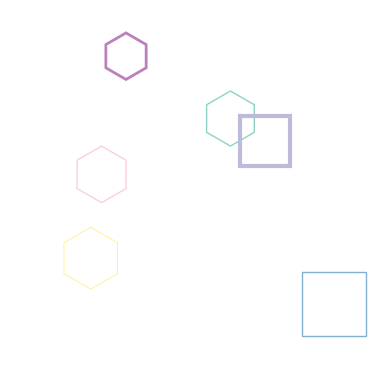[{"shape": "hexagon", "thickness": 1, "radius": 0.36, "center": [0.599, 0.692]}, {"shape": "square", "thickness": 3, "radius": 0.32, "center": [0.689, 0.635]}, {"shape": "square", "thickness": 1, "radius": 0.42, "center": [0.866, 0.21]}, {"shape": "hexagon", "thickness": 1, "radius": 0.37, "center": [0.264, 0.547]}, {"shape": "hexagon", "thickness": 2, "radius": 0.3, "center": [0.327, 0.854]}, {"shape": "hexagon", "thickness": 0.5, "radius": 0.4, "center": [0.236, 0.329]}]